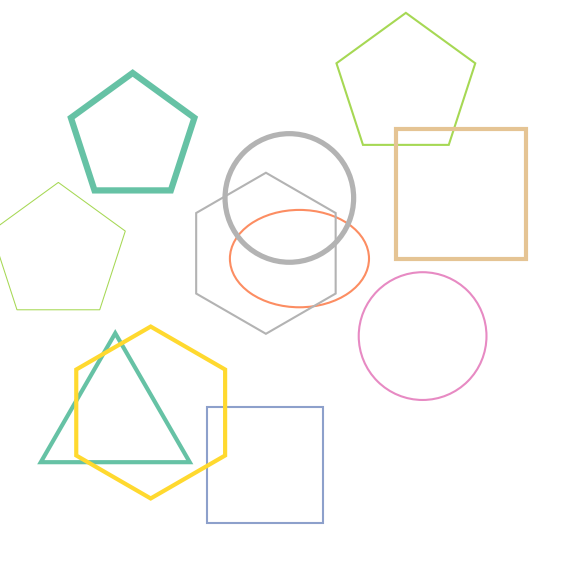[{"shape": "pentagon", "thickness": 3, "radius": 0.56, "center": [0.23, 0.76]}, {"shape": "triangle", "thickness": 2, "radius": 0.74, "center": [0.2, 0.273]}, {"shape": "oval", "thickness": 1, "radius": 0.6, "center": [0.519, 0.551]}, {"shape": "square", "thickness": 1, "radius": 0.5, "center": [0.459, 0.194]}, {"shape": "circle", "thickness": 1, "radius": 0.55, "center": [0.732, 0.417]}, {"shape": "pentagon", "thickness": 1, "radius": 0.63, "center": [0.703, 0.85]}, {"shape": "pentagon", "thickness": 0.5, "radius": 0.61, "center": [0.101, 0.561]}, {"shape": "hexagon", "thickness": 2, "radius": 0.74, "center": [0.261, 0.285]}, {"shape": "square", "thickness": 2, "radius": 0.56, "center": [0.799, 0.663]}, {"shape": "hexagon", "thickness": 1, "radius": 0.7, "center": [0.46, 0.561]}, {"shape": "circle", "thickness": 2.5, "radius": 0.56, "center": [0.501, 0.656]}]